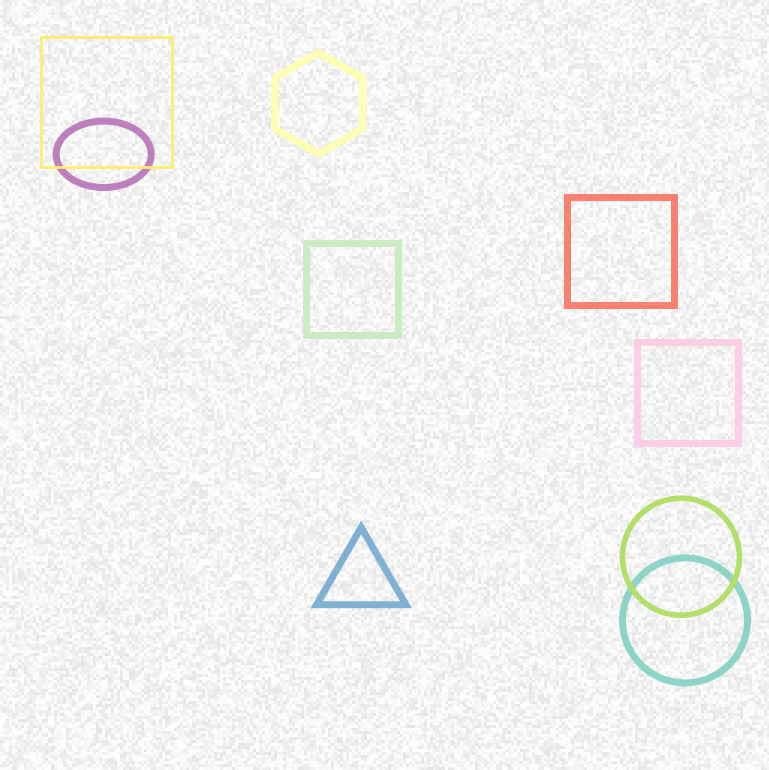[{"shape": "circle", "thickness": 2.5, "radius": 0.41, "center": [0.89, 0.194]}, {"shape": "hexagon", "thickness": 2.5, "radius": 0.33, "center": [0.414, 0.866]}, {"shape": "square", "thickness": 2.5, "radius": 0.35, "center": [0.806, 0.674]}, {"shape": "triangle", "thickness": 2.5, "radius": 0.33, "center": [0.469, 0.248]}, {"shape": "circle", "thickness": 2, "radius": 0.38, "center": [0.884, 0.277]}, {"shape": "square", "thickness": 2.5, "radius": 0.33, "center": [0.893, 0.49]}, {"shape": "oval", "thickness": 2.5, "radius": 0.31, "center": [0.135, 0.8]}, {"shape": "square", "thickness": 2.5, "radius": 0.3, "center": [0.457, 0.625]}, {"shape": "square", "thickness": 1, "radius": 0.42, "center": [0.139, 0.868]}]